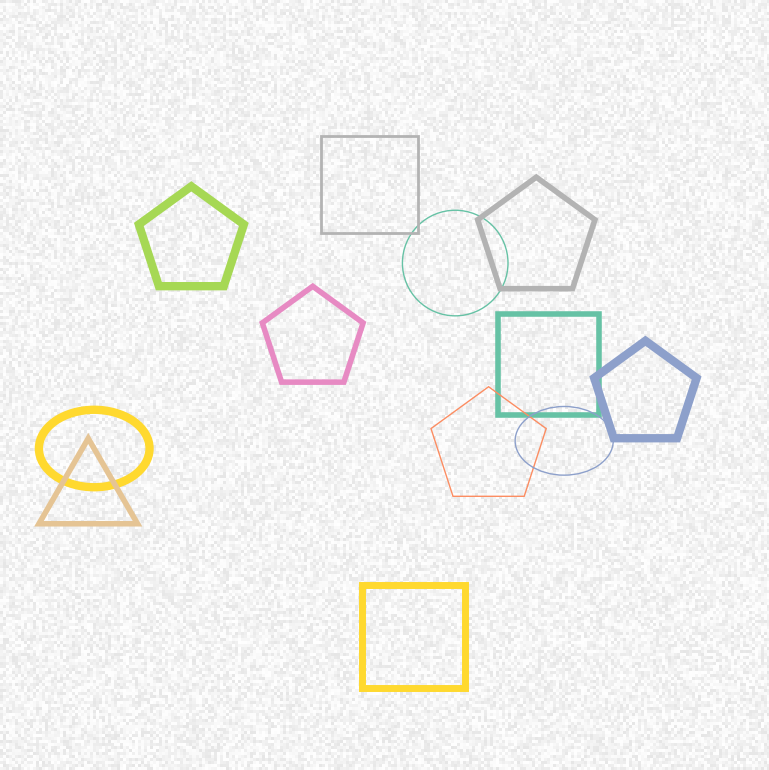[{"shape": "circle", "thickness": 0.5, "radius": 0.34, "center": [0.591, 0.658]}, {"shape": "square", "thickness": 2, "radius": 0.33, "center": [0.712, 0.527]}, {"shape": "pentagon", "thickness": 0.5, "radius": 0.39, "center": [0.635, 0.419]}, {"shape": "oval", "thickness": 0.5, "radius": 0.32, "center": [0.733, 0.428]}, {"shape": "pentagon", "thickness": 3, "radius": 0.35, "center": [0.838, 0.487]}, {"shape": "pentagon", "thickness": 2, "radius": 0.34, "center": [0.406, 0.559]}, {"shape": "pentagon", "thickness": 3, "radius": 0.36, "center": [0.248, 0.686]}, {"shape": "oval", "thickness": 3, "radius": 0.36, "center": [0.122, 0.418]}, {"shape": "square", "thickness": 2.5, "radius": 0.33, "center": [0.537, 0.173]}, {"shape": "triangle", "thickness": 2, "radius": 0.37, "center": [0.115, 0.357]}, {"shape": "square", "thickness": 1, "radius": 0.32, "center": [0.48, 0.76]}, {"shape": "pentagon", "thickness": 2, "radius": 0.4, "center": [0.696, 0.69]}]